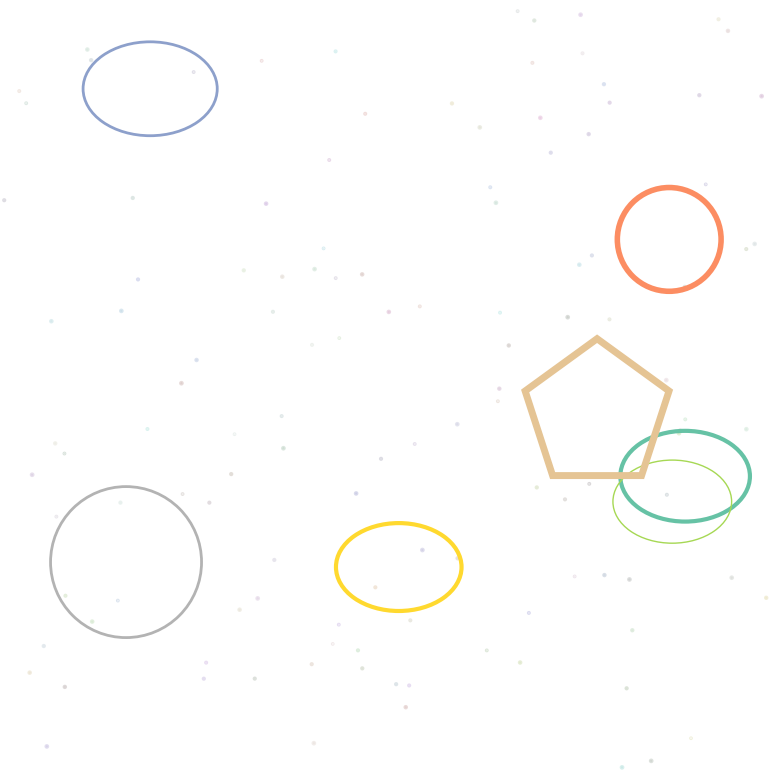[{"shape": "oval", "thickness": 1.5, "radius": 0.42, "center": [0.89, 0.382]}, {"shape": "circle", "thickness": 2, "radius": 0.34, "center": [0.869, 0.689]}, {"shape": "oval", "thickness": 1, "radius": 0.44, "center": [0.195, 0.885]}, {"shape": "oval", "thickness": 0.5, "radius": 0.39, "center": [0.873, 0.349]}, {"shape": "oval", "thickness": 1.5, "radius": 0.41, "center": [0.518, 0.264]}, {"shape": "pentagon", "thickness": 2.5, "radius": 0.49, "center": [0.775, 0.462]}, {"shape": "circle", "thickness": 1, "radius": 0.49, "center": [0.164, 0.27]}]